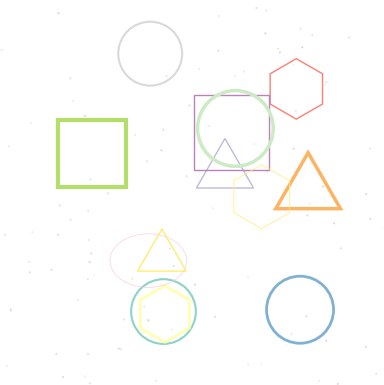[{"shape": "circle", "thickness": 1.5, "radius": 0.42, "center": [0.425, 0.191]}, {"shape": "hexagon", "thickness": 2, "radius": 0.37, "center": [0.428, 0.185]}, {"shape": "triangle", "thickness": 1, "radius": 0.43, "center": [0.584, 0.555]}, {"shape": "hexagon", "thickness": 1, "radius": 0.39, "center": [0.77, 0.769]}, {"shape": "circle", "thickness": 2, "radius": 0.44, "center": [0.779, 0.196]}, {"shape": "triangle", "thickness": 2.5, "radius": 0.48, "center": [0.8, 0.506]}, {"shape": "square", "thickness": 3, "radius": 0.44, "center": [0.239, 0.601]}, {"shape": "oval", "thickness": 0.5, "radius": 0.5, "center": [0.385, 0.323]}, {"shape": "circle", "thickness": 1.5, "radius": 0.41, "center": [0.39, 0.861]}, {"shape": "square", "thickness": 1, "radius": 0.48, "center": [0.601, 0.656]}, {"shape": "circle", "thickness": 2.5, "radius": 0.49, "center": [0.611, 0.666]}, {"shape": "hexagon", "thickness": 0.5, "radius": 0.42, "center": [0.68, 0.489]}, {"shape": "triangle", "thickness": 1, "radius": 0.36, "center": [0.42, 0.332]}]